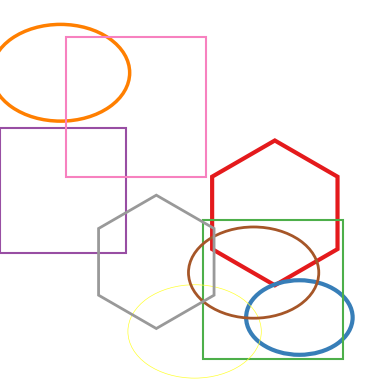[{"shape": "hexagon", "thickness": 3, "radius": 0.94, "center": [0.714, 0.447]}, {"shape": "oval", "thickness": 3, "radius": 0.69, "center": [0.778, 0.175]}, {"shape": "square", "thickness": 1.5, "radius": 0.91, "center": [0.709, 0.248]}, {"shape": "square", "thickness": 1.5, "radius": 0.82, "center": [0.163, 0.505]}, {"shape": "oval", "thickness": 2.5, "radius": 0.9, "center": [0.157, 0.811]}, {"shape": "oval", "thickness": 0.5, "radius": 0.87, "center": [0.505, 0.139]}, {"shape": "oval", "thickness": 2, "radius": 0.85, "center": [0.659, 0.292]}, {"shape": "square", "thickness": 1.5, "radius": 0.91, "center": [0.353, 0.723]}, {"shape": "hexagon", "thickness": 2, "radius": 0.87, "center": [0.406, 0.32]}]